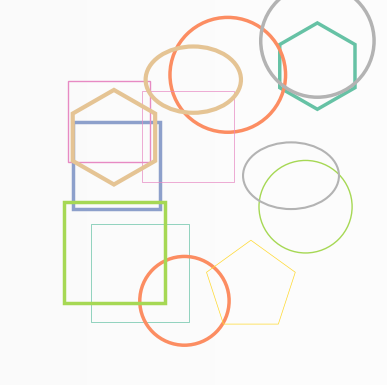[{"shape": "square", "thickness": 0.5, "radius": 0.63, "center": [0.361, 0.29]}, {"shape": "hexagon", "thickness": 2.5, "radius": 0.56, "center": [0.819, 0.828]}, {"shape": "circle", "thickness": 2.5, "radius": 0.75, "center": [0.588, 0.806]}, {"shape": "circle", "thickness": 2.5, "radius": 0.58, "center": [0.476, 0.219]}, {"shape": "square", "thickness": 2.5, "radius": 0.56, "center": [0.302, 0.571]}, {"shape": "square", "thickness": 1, "radius": 0.53, "center": [0.282, 0.685]}, {"shape": "square", "thickness": 0.5, "radius": 0.59, "center": [0.486, 0.646]}, {"shape": "circle", "thickness": 1, "radius": 0.6, "center": [0.789, 0.463]}, {"shape": "square", "thickness": 2.5, "radius": 0.66, "center": [0.296, 0.345]}, {"shape": "pentagon", "thickness": 0.5, "radius": 0.6, "center": [0.647, 0.256]}, {"shape": "hexagon", "thickness": 3, "radius": 0.61, "center": [0.294, 0.644]}, {"shape": "oval", "thickness": 3, "radius": 0.62, "center": [0.499, 0.793]}, {"shape": "circle", "thickness": 2.5, "radius": 0.73, "center": [0.819, 0.894]}, {"shape": "oval", "thickness": 1.5, "radius": 0.62, "center": [0.751, 0.544]}]